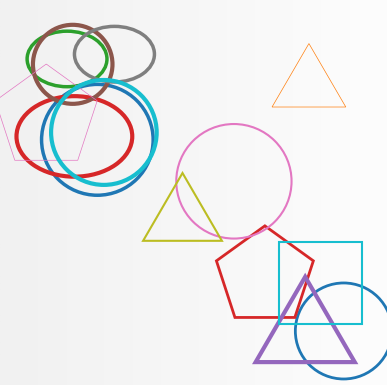[{"shape": "circle", "thickness": 2.5, "radius": 0.72, "center": [0.251, 0.637]}, {"shape": "circle", "thickness": 2, "radius": 0.62, "center": [0.887, 0.14]}, {"shape": "triangle", "thickness": 0.5, "radius": 0.55, "center": [0.797, 0.777]}, {"shape": "oval", "thickness": 2.5, "radius": 0.52, "center": [0.173, 0.847]}, {"shape": "pentagon", "thickness": 2, "radius": 0.66, "center": [0.684, 0.282]}, {"shape": "oval", "thickness": 3, "radius": 0.75, "center": [0.192, 0.646]}, {"shape": "triangle", "thickness": 3, "radius": 0.74, "center": [0.788, 0.133]}, {"shape": "circle", "thickness": 3, "radius": 0.51, "center": [0.188, 0.833]}, {"shape": "pentagon", "thickness": 0.5, "radius": 0.69, "center": [0.119, 0.695]}, {"shape": "circle", "thickness": 1.5, "radius": 0.74, "center": [0.604, 0.529]}, {"shape": "oval", "thickness": 2.5, "radius": 0.52, "center": [0.295, 0.859]}, {"shape": "triangle", "thickness": 1.5, "radius": 0.59, "center": [0.471, 0.433]}, {"shape": "circle", "thickness": 3, "radius": 0.68, "center": [0.268, 0.656]}, {"shape": "square", "thickness": 1.5, "radius": 0.54, "center": [0.826, 0.265]}]